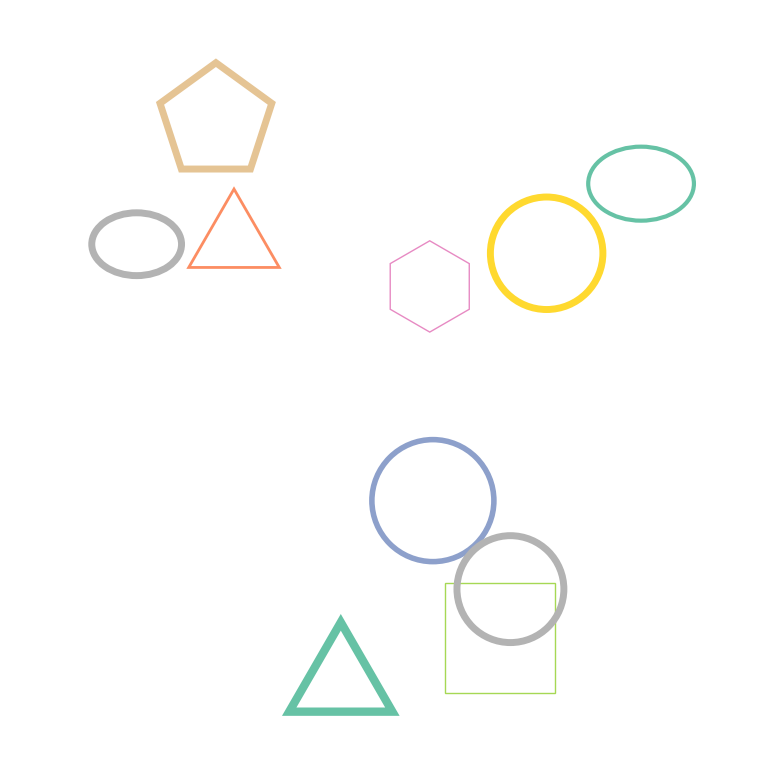[{"shape": "oval", "thickness": 1.5, "radius": 0.34, "center": [0.833, 0.761]}, {"shape": "triangle", "thickness": 3, "radius": 0.39, "center": [0.443, 0.114]}, {"shape": "triangle", "thickness": 1, "radius": 0.34, "center": [0.304, 0.687]}, {"shape": "circle", "thickness": 2, "radius": 0.4, "center": [0.562, 0.35]}, {"shape": "hexagon", "thickness": 0.5, "radius": 0.3, "center": [0.558, 0.628]}, {"shape": "square", "thickness": 0.5, "radius": 0.36, "center": [0.649, 0.172]}, {"shape": "circle", "thickness": 2.5, "radius": 0.37, "center": [0.71, 0.671]}, {"shape": "pentagon", "thickness": 2.5, "radius": 0.38, "center": [0.28, 0.842]}, {"shape": "oval", "thickness": 2.5, "radius": 0.29, "center": [0.177, 0.683]}, {"shape": "circle", "thickness": 2.5, "radius": 0.35, "center": [0.663, 0.235]}]